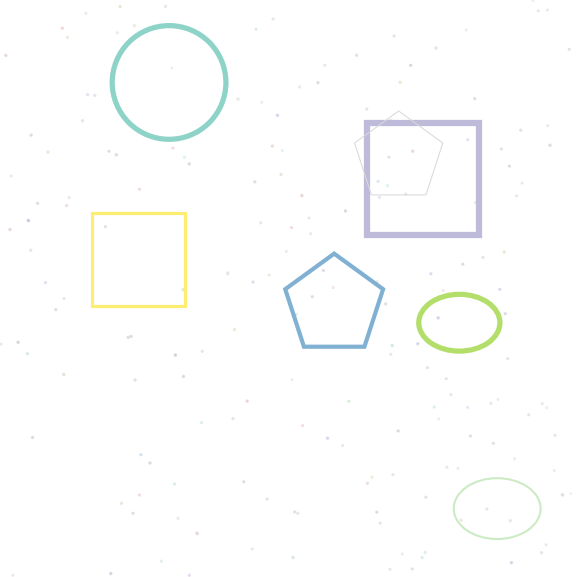[{"shape": "circle", "thickness": 2.5, "radius": 0.49, "center": [0.293, 0.856]}, {"shape": "square", "thickness": 3, "radius": 0.48, "center": [0.732, 0.689]}, {"shape": "pentagon", "thickness": 2, "radius": 0.45, "center": [0.579, 0.471]}, {"shape": "oval", "thickness": 2.5, "radius": 0.35, "center": [0.795, 0.44]}, {"shape": "pentagon", "thickness": 0.5, "radius": 0.4, "center": [0.69, 0.727]}, {"shape": "oval", "thickness": 1, "radius": 0.38, "center": [0.861, 0.118]}, {"shape": "square", "thickness": 1.5, "radius": 0.4, "center": [0.239, 0.55]}]